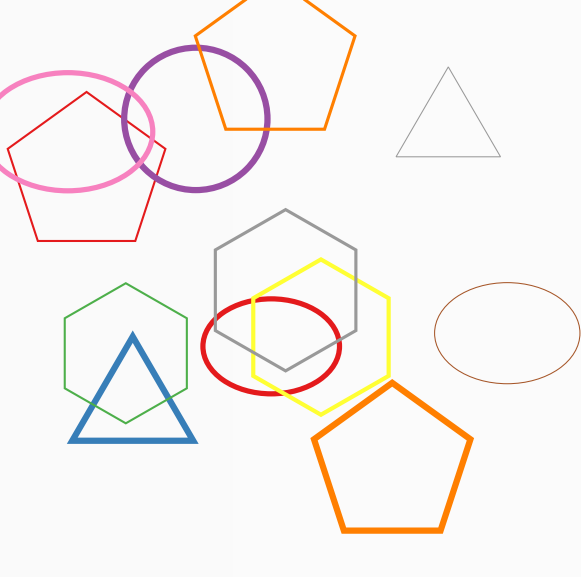[{"shape": "oval", "thickness": 2.5, "radius": 0.59, "center": [0.467, 0.399]}, {"shape": "pentagon", "thickness": 1, "radius": 0.71, "center": [0.149, 0.697]}, {"shape": "triangle", "thickness": 3, "radius": 0.6, "center": [0.228, 0.296]}, {"shape": "hexagon", "thickness": 1, "radius": 0.61, "center": [0.216, 0.387]}, {"shape": "circle", "thickness": 3, "radius": 0.62, "center": [0.337, 0.793]}, {"shape": "pentagon", "thickness": 3, "radius": 0.71, "center": [0.675, 0.195]}, {"shape": "pentagon", "thickness": 1.5, "radius": 0.72, "center": [0.473, 0.892]}, {"shape": "hexagon", "thickness": 2, "radius": 0.67, "center": [0.552, 0.415]}, {"shape": "oval", "thickness": 0.5, "radius": 0.63, "center": [0.873, 0.422]}, {"shape": "oval", "thickness": 2.5, "radius": 0.73, "center": [0.117, 0.771]}, {"shape": "triangle", "thickness": 0.5, "radius": 0.52, "center": [0.771, 0.78]}, {"shape": "hexagon", "thickness": 1.5, "radius": 0.7, "center": [0.491, 0.497]}]